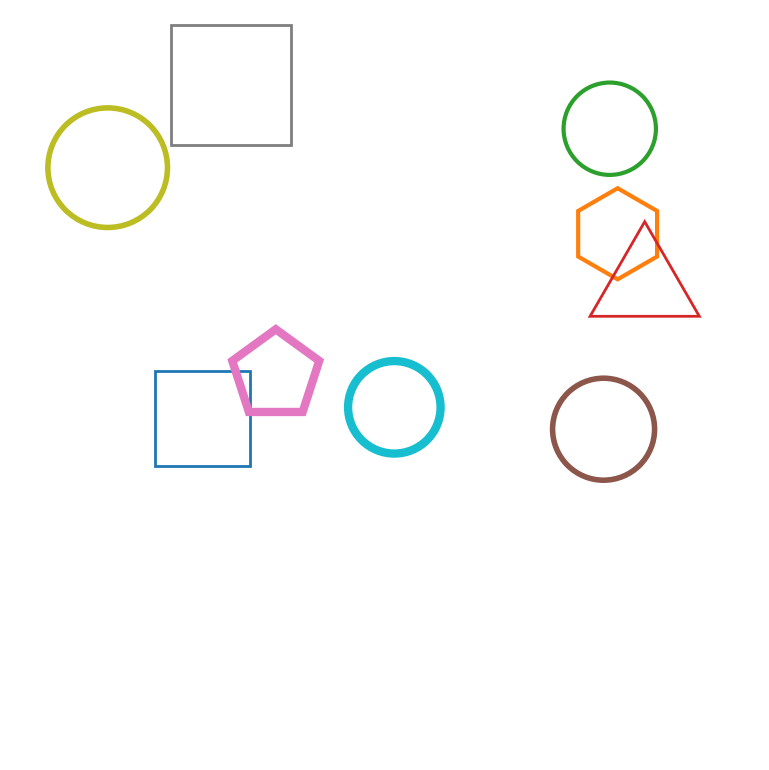[{"shape": "square", "thickness": 1, "radius": 0.31, "center": [0.263, 0.456]}, {"shape": "hexagon", "thickness": 1.5, "radius": 0.3, "center": [0.802, 0.696]}, {"shape": "circle", "thickness": 1.5, "radius": 0.3, "center": [0.792, 0.833]}, {"shape": "triangle", "thickness": 1, "radius": 0.41, "center": [0.837, 0.63]}, {"shape": "circle", "thickness": 2, "radius": 0.33, "center": [0.784, 0.443]}, {"shape": "pentagon", "thickness": 3, "radius": 0.3, "center": [0.358, 0.513]}, {"shape": "square", "thickness": 1, "radius": 0.39, "center": [0.3, 0.89]}, {"shape": "circle", "thickness": 2, "radius": 0.39, "center": [0.14, 0.782]}, {"shape": "circle", "thickness": 3, "radius": 0.3, "center": [0.512, 0.471]}]